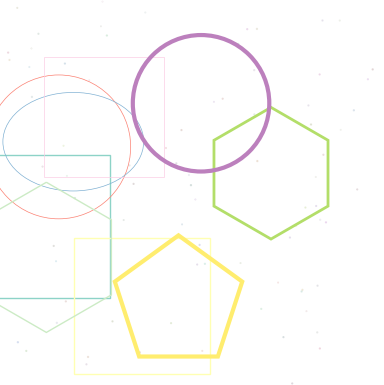[{"shape": "square", "thickness": 1, "radius": 0.93, "center": [0.1, 0.412]}, {"shape": "square", "thickness": 1, "radius": 0.88, "center": [0.368, 0.205]}, {"shape": "circle", "thickness": 0.5, "radius": 0.93, "center": [0.153, 0.618]}, {"shape": "oval", "thickness": 0.5, "radius": 0.91, "center": [0.19, 0.632]}, {"shape": "hexagon", "thickness": 2, "radius": 0.86, "center": [0.704, 0.55]}, {"shape": "square", "thickness": 0.5, "radius": 0.78, "center": [0.27, 0.696]}, {"shape": "circle", "thickness": 3, "radius": 0.89, "center": [0.522, 0.732]}, {"shape": "hexagon", "thickness": 1, "radius": 0.98, "center": [0.12, 0.332]}, {"shape": "pentagon", "thickness": 3, "radius": 0.87, "center": [0.464, 0.215]}]